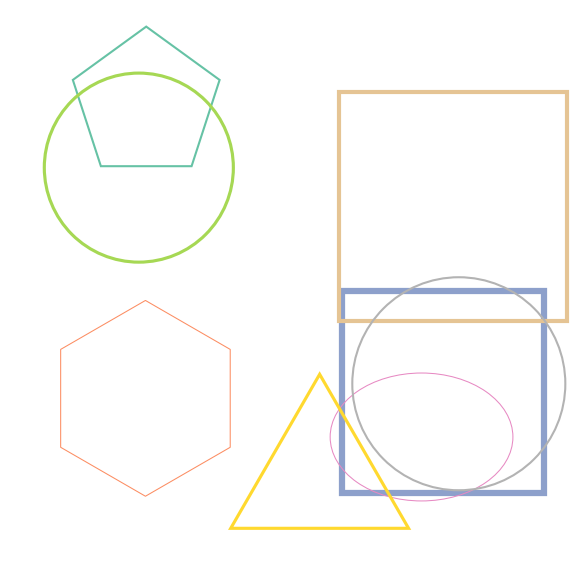[{"shape": "pentagon", "thickness": 1, "radius": 0.67, "center": [0.253, 0.819]}, {"shape": "hexagon", "thickness": 0.5, "radius": 0.85, "center": [0.252, 0.309]}, {"shape": "square", "thickness": 3, "radius": 0.87, "center": [0.767, 0.321]}, {"shape": "oval", "thickness": 0.5, "radius": 0.79, "center": [0.73, 0.242]}, {"shape": "circle", "thickness": 1.5, "radius": 0.82, "center": [0.24, 0.709]}, {"shape": "triangle", "thickness": 1.5, "radius": 0.89, "center": [0.554, 0.173]}, {"shape": "square", "thickness": 2, "radius": 0.99, "center": [0.785, 0.642]}, {"shape": "circle", "thickness": 1, "radius": 0.92, "center": [0.794, 0.335]}]